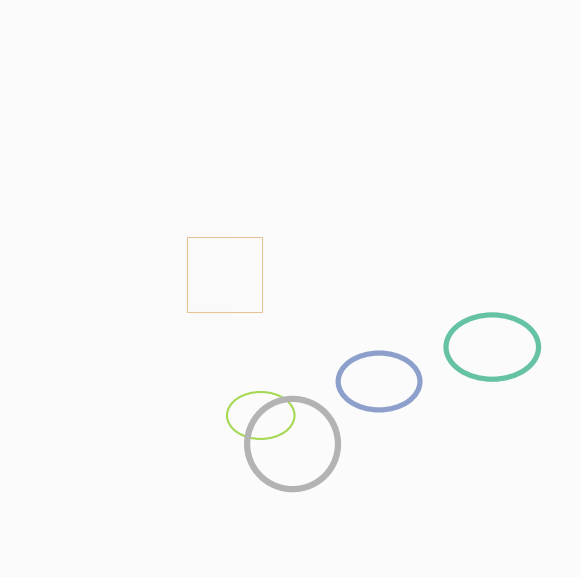[{"shape": "oval", "thickness": 2.5, "radius": 0.4, "center": [0.847, 0.398]}, {"shape": "oval", "thickness": 2.5, "radius": 0.35, "center": [0.652, 0.339]}, {"shape": "oval", "thickness": 1, "radius": 0.29, "center": [0.449, 0.28]}, {"shape": "square", "thickness": 0.5, "radius": 0.32, "center": [0.386, 0.524]}, {"shape": "circle", "thickness": 3, "radius": 0.39, "center": [0.503, 0.23]}]